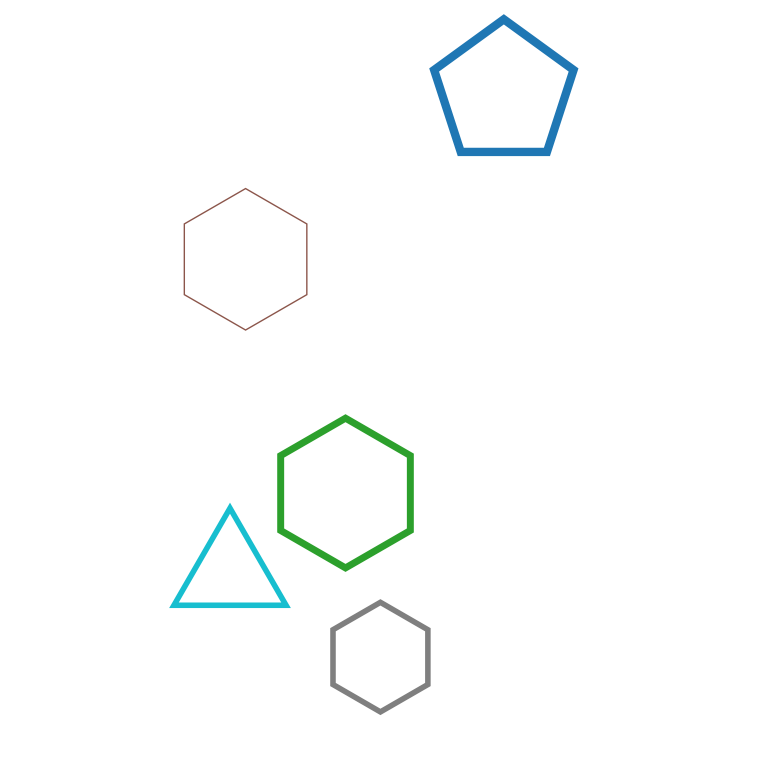[{"shape": "pentagon", "thickness": 3, "radius": 0.48, "center": [0.654, 0.88]}, {"shape": "hexagon", "thickness": 2.5, "radius": 0.49, "center": [0.449, 0.36]}, {"shape": "hexagon", "thickness": 0.5, "radius": 0.46, "center": [0.319, 0.663]}, {"shape": "hexagon", "thickness": 2, "radius": 0.36, "center": [0.494, 0.147]}, {"shape": "triangle", "thickness": 2, "radius": 0.42, "center": [0.299, 0.256]}]